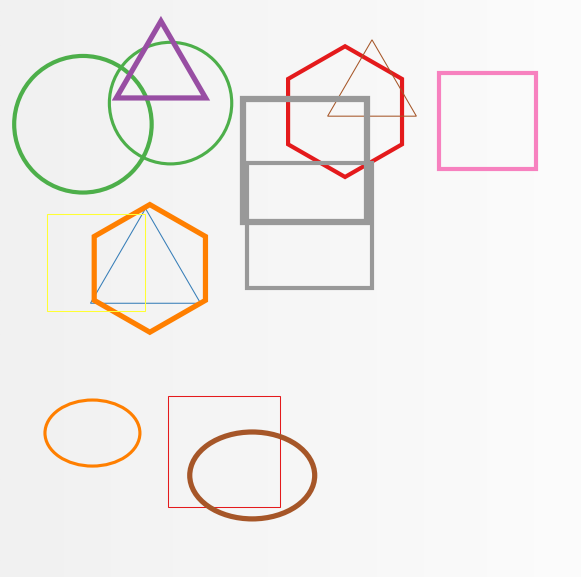[{"shape": "hexagon", "thickness": 2, "radius": 0.57, "center": [0.594, 0.806]}, {"shape": "square", "thickness": 0.5, "radius": 0.48, "center": [0.386, 0.217]}, {"shape": "triangle", "thickness": 0.5, "radius": 0.55, "center": [0.25, 0.529]}, {"shape": "circle", "thickness": 2, "radius": 0.59, "center": [0.143, 0.784]}, {"shape": "circle", "thickness": 1.5, "radius": 0.53, "center": [0.293, 0.821]}, {"shape": "triangle", "thickness": 2.5, "radius": 0.44, "center": [0.277, 0.874]}, {"shape": "hexagon", "thickness": 2.5, "radius": 0.55, "center": [0.258, 0.534]}, {"shape": "oval", "thickness": 1.5, "radius": 0.41, "center": [0.159, 0.249]}, {"shape": "square", "thickness": 0.5, "radius": 0.42, "center": [0.165, 0.544]}, {"shape": "oval", "thickness": 2.5, "radius": 0.54, "center": [0.434, 0.176]}, {"shape": "triangle", "thickness": 0.5, "radius": 0.44, "center": [0.64, 0.842]}, {"shape": "square", "thickness": 2, "radius": 0.42, "center": [0.838, 0.79]}, {"shape": "square", "thickness": 3, "radius": 0.53, "center": [0.524, 0.721]}, {"shape": "square", "thickness": 2, "radius": 0.54, "center": [0.532, 0.608]}]